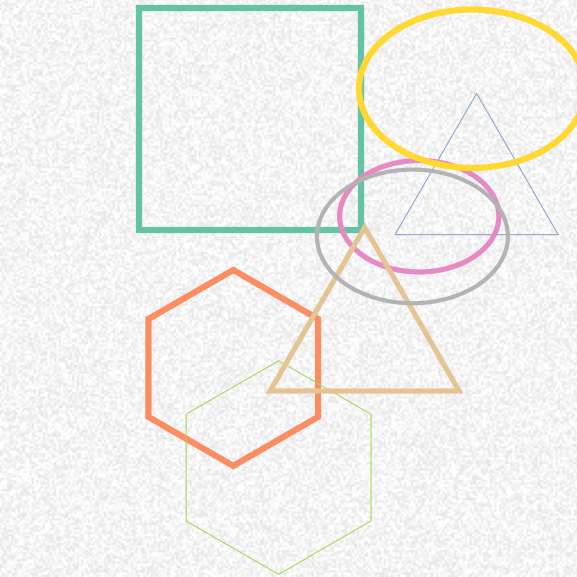[{"shape": "square", "thickness": 3, "radius": 0.96, "center": [0.433, 0.793]}, {"shape": "hexagon", "thickness": 3, "radius": 0.85, "center": [0.404, 0.362]}, {"shape": "triangle", "thickness": 0.5, "radius": 0.82, "center": [0.825, 0.674]}, {"shape": "oval", "thickness": 2.5, "radius": 0.69, "center": [0.726, 0.625]}, {"shape": "hexagon", "thickness": 0.5, "radius": 0.92, "center": [0.482, 0.19]}, {"shape": "oval", "thickness": 3, "radius": 0.98, "center": [0.818, 0.845]}, {"shape": "triangle", "thickness": 2.5, "radius": 0.94, "center": [0.631, 0.417]}, {"shape": "oval", "thickness": 2, "radius": 0.83, "center": [0.714, 0.59]}]